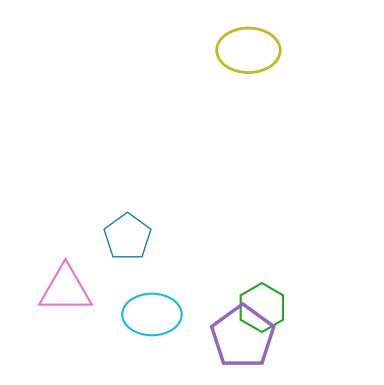[{"shape": "pentagon", "thickness": 1, "radius": 0.32, "center": [0.331, 0.385]}, {"shape": "hexagon", "thickness": 1.5, "radius": 0.32, "center": [0.68, 0.201]}, {"shape": "pentagon", "thickness": 2.5, "radius": 0.42, "center": [0.63, 0.126]}, {"shape": "triangle", "thickness": 1.5, "radius": 0.4, "center": [0.17, 0.248]}, {"shape": "oval", "thickness": 2, "radius": 0.41, "center": [0.645, 0.869]}, {"shape": "oval", "thickness": 1.5, "radius": 0.39, "center": [0.395, 0.183]}]